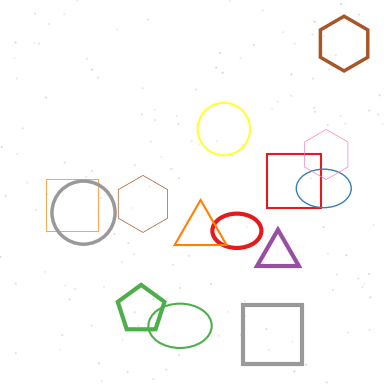[{"shape": "oval", "thickness": 3, "radius": 0.32, "center": [0.615, 0.401]}, {"shape": "square", "thickness": 1.5, "radius": 0.35, "center": [0.765, 0.531]}, {"shape": "oval", "thickness": 1, "radius": 0.36, "center": [0.841, 0.511]}, {"shape": "oval", "thickness": 1.5, "radius": 0.41, "center": [0.468, 0.154]}, {"shape": "pentagon", "thickness": 3, "radius": 0.32, "center": [0.367, 0.196]}, {"shape": "triangle", "thickness": 3, "radius": 0.31, "center": [0.722, 0.34]}, {"shape": "triangle", "thickness": 1.5, "radius": 0.39, "center": [0.521, 0.402]}, {"shape": "square", "thickness": 0.5, "radius": 0.34, "center": [0.186, 0.467]}, {"shape": "circle", "thickness": 1.5, "radius": 0.34, "center": [0.581, 0.665]}, {"shape": "hexagon", "thickness": 2.5, "radius": 0.36, "center": [0.894, 0.887]}, {"shape": "hexagon", "thickness": 0.5, "radius": 0.37, "center": [0.371, 0.47]}, {"shape": "hexagon", "thickness": 0.5, "radius": 0.33, "center": [0.847, 0.599]}, {"shape": "square", "thickness": 3, "radius": 0.38, "center": [0.708, 0.132]}, {"shape": "circle", "thickness": 2.5, "radius": 0.41, "center": [0.217, 0.448]}]